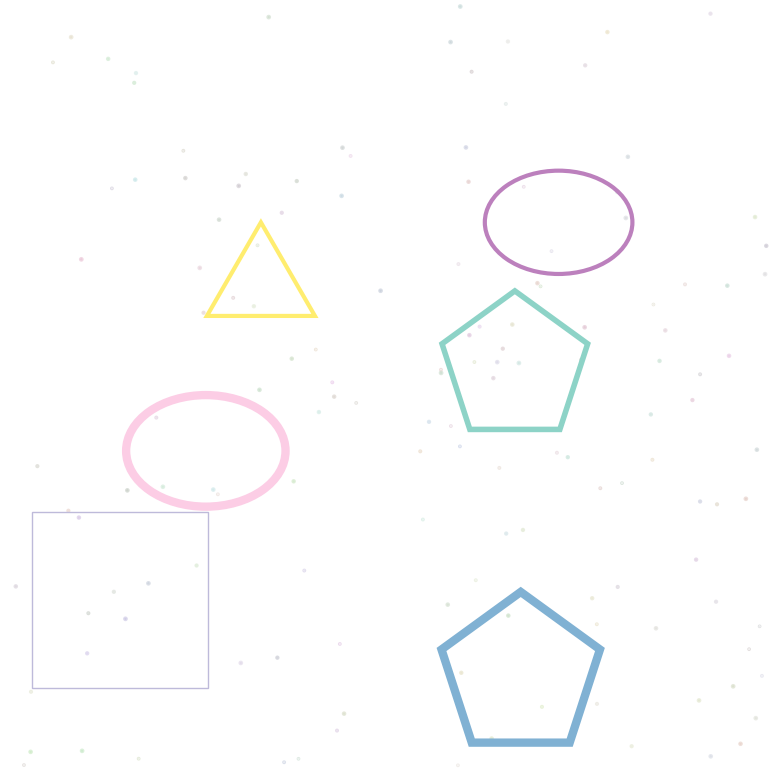[{"shape": "pentagon", "thickness": 2, "radius": 0.5, "center": [0.669, 0.523]}, {"shape": "square", "thickness": 0.5, "radius": 0.57, "center": [0.156, 0.221]}, {"shape": "pentagon", "thickness": 3, "radius": 0.54, "center": [0.676, 0.123]}, {"shape": "oval", "thickness": 3, "radius": 0.52, "center": [0.267, 0.414]}, {"shape": "oval", "thickness": 1.5, "radius": 0.48, "center": [0.725, 0.711]}, {"shape": "triangle", "thickness": 1.5, "radius": 0.41, "center": [0.339, 0.63]}]